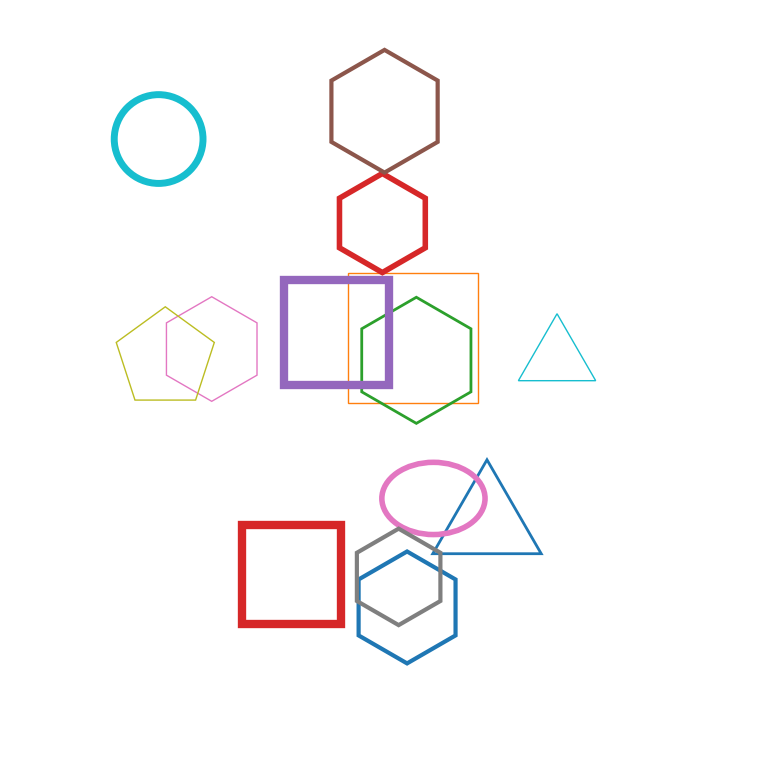[{"shape": "triangle", "thickness": 1, "radius": 0.41, "center": [0.632, 0.322]}, {"shape": "hexagon", "thickness": 1.5, "radius": 0.36, "center": [0.529, 0.211]}, {"shape": "square", "thickness": 0.5, "radius": 0.42, "center": [0.536, 0.561]}, {"shape": "hexagon", "thickness": 1, "radius": 0.41, "center": [0.541, 0.532]}, {"shape": "hexagon", "thickness": 2, "radius": 0.32, "center": [0.497, 0.71]}, {"shape": "square", "thickness": 3, "radius": 0.32, "center": [0.378, 0.254]}, {"shape": "square", "thickness": 3, "radius": 0.34, "center": [0.437, 0.568]}, {"shape": "hexagon", "thickness": 1.5, "radius": 0.4, "center": [0.499, 0.856]}, {"shape": "oval", "thickness": 2, "radius": 0.34, "center": [0.563, 0.353]}, {"shape": "hexagon", "thickness": 0.5, "radius": 0.34, "center": [0.275, 0.547]}, {"shape": "hexagon", "thickness": 1.5, "radius": 0.31, "center": [0.518, 0.251]}, {"shape": "pentagon", "thickness": 0.5, "radius": 0.33, "center": [0.215, 0.535]}, {"shape": "triangle", "thickness": 0.5, "radius": 0.29, "center": [0.723, 0.535]}, {"shape": "circle", "thickness": 2.5, "radius": 0.29, "center": [0.206, 0.819]}]